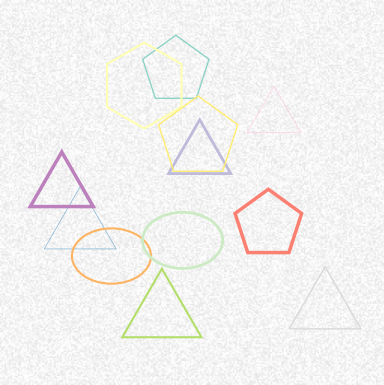[{"shape": "pentagon", "thickness": 1, "radius": 0.45, "center": [0.457, 0.818]}, {"shape": "hexagon", "thickness": 1.5, "radius": 0.56, "center": [0.375, 0.778]}, {"shape": "triangle", "thickness": 2, "radius": 0.47, "center": [0.519, 0.596]}, {"shape": "pentagon", "thickness": 2.5, "radius": 0.45, "center": [0.697, 0.417]}, {"shape": "triangle", "thickness": 0.5, "radius": 0.54, "center": [0.208, 0.407]}, {"shape": "oval", "thickness": 1.5, "radius": 0.51, "center": [0.29, 0.335]}, {"shape": "triangle", "thickness": 1.5, "radius": 0.59, "center": [0.42, 0.183]}, {"shape": "triangle", "thickness": 0.5, "radius": 0.4, "center": [0.711, 0.696]}, {"shape": "triangle", "thickness": 1, "radius": 0.54, "center": [0.844, 0.2]}, {"shape": "triangle", "thickness": 2.5, "radius": 0.47, "center": [0.16, 0.511]}, {"shape": "oval", "thickness": 2, "radius": 0.52, "center": [0.474, 0.376]}, {"shape": "pentagon", "thickness": 1, "radius": 0.54, "center": [0.515, 0.643]}]